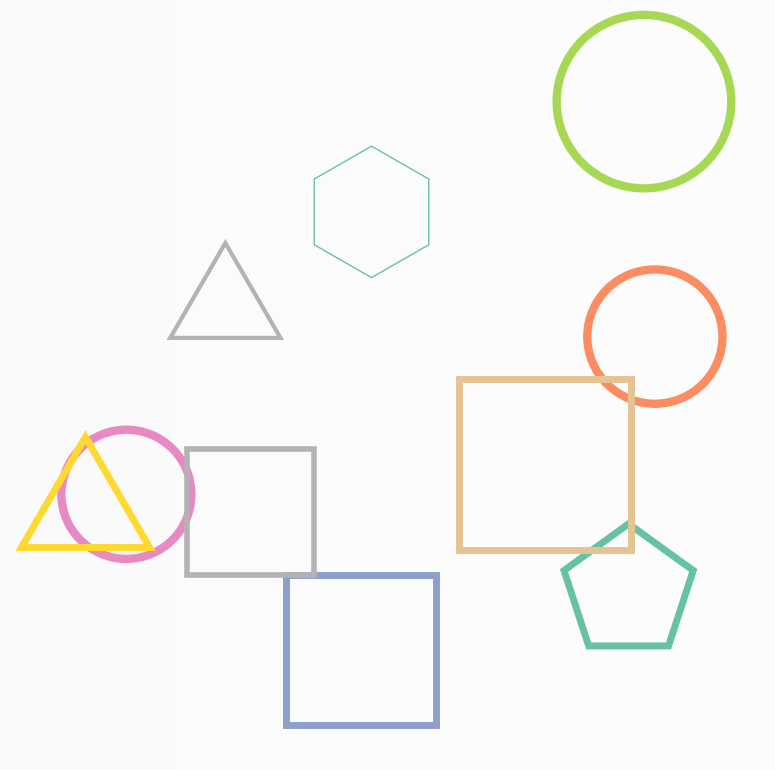[{"shape": "pentagon", "thickness": 2.5, "radius": 0.44, "center": [0.811, 0.232]}, {"shape": "hexagon", "thickness": 0.5, "radius": 0.43, "center": [0.479, 0.725]}, {"shape": "circle", "thickness": 3, "radius": 0.44, "center": [0.845, 0.563]}, {"shape": "square", "thickness": 2.5, "radius": 0.49, "center": [0.466, 0.156]}, {"shape": "circle", "thickness": 3, "radius": 0.42, "center": [0.163, 0.358]}, {"shape": "circle", "thickness": 3, "radius": 0.56, "center": [0.831, 0.868]}, {"shape": "triangle", "thickness": 2.5, "radius": 0.48, "center": [0.11, 0.337]}, {"shape": "square", "thickness": 2.5, "radius": 0.55, "center": [0.703, 0.397]}, {"shape": "triangle", "thickness": 1.5, "radius": 0.41, "center": [0.291, 0.602]}, {"shape": "square", "thickness": 2, "radius": 0.41, "center": [0.324, 0.336]}]